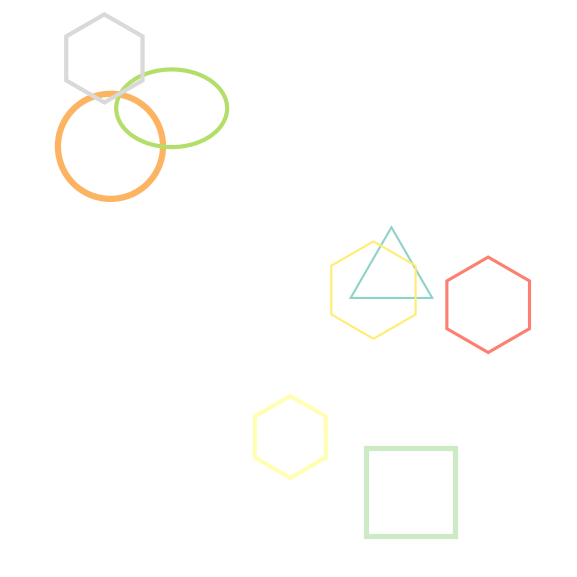[{"shape": "triangle", "thickness": 1, "radius": 0.41, "center": [0.678, 0.524]}, {"shape": "hexagon", "thickness": 2, "radius": 0.35, "center": [0.503, 0.242]}, {"shape": "hexagon", "thickness": 1.5, "radius": 0.41, "center": [0.845, 0.471]}, {"shape": "circle", "thickness": 3, "radius": 0.45, "center": [0.191, 0.746]}, {"shape": "oval", "thickness": 2, "radius": 0.48, "center": [0.297, 0.812]}, {"shape": "hexagon", "thickness": 2, "radius": 0.38, "center": [0.181, 0.898]}, {"shape": "square", "thickness": 2.5, "radius": 0.38, "center": [0.711, 0.147]}, {"shape": "hexagon", "thickness": 1, "radius": 0.42, "center": [0.647, 0.497]}]